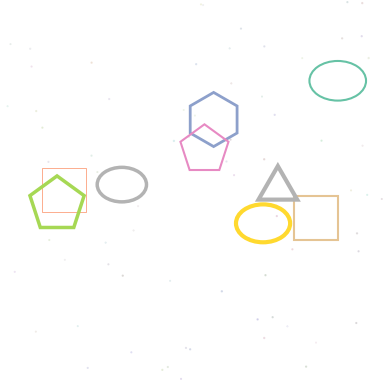[{"shape": "oval", "thickness": 1.5, "radius": 0.37, "center": [0.877, 0.79]}, {"shape": "square", "thickness": 0.5, "radius": 0.29, "center": [0.166, 0.505]}, {"shape": "hexagon", "thickness": 2, "radius": 0.35, "center": [0.555, 0.69]}, {"shape": "pentagon", "thickness": 1.5, "radius": 0.33, "center": [0.531, 0.611]}, {"shape": "pentagon", "thickness": 2.5, "radius": 0.37, "center": [0.148, 0.469]}, {"shape": "oval", "thickness": 3, "radius": 0.35, "center": [0.683, 0.42]}, {"shape": "square", "thickness": 1.5, "radius": 0.29, "center": [0.821, 0.434]}, {"shape": "triangle", "thickness": 3, "radius": 0.29, "center": [0.722, 0.511]}, {"shape": "oval", "thickness": 2.5, "radius": 0.32, "center": [0.316, 0.521]}]